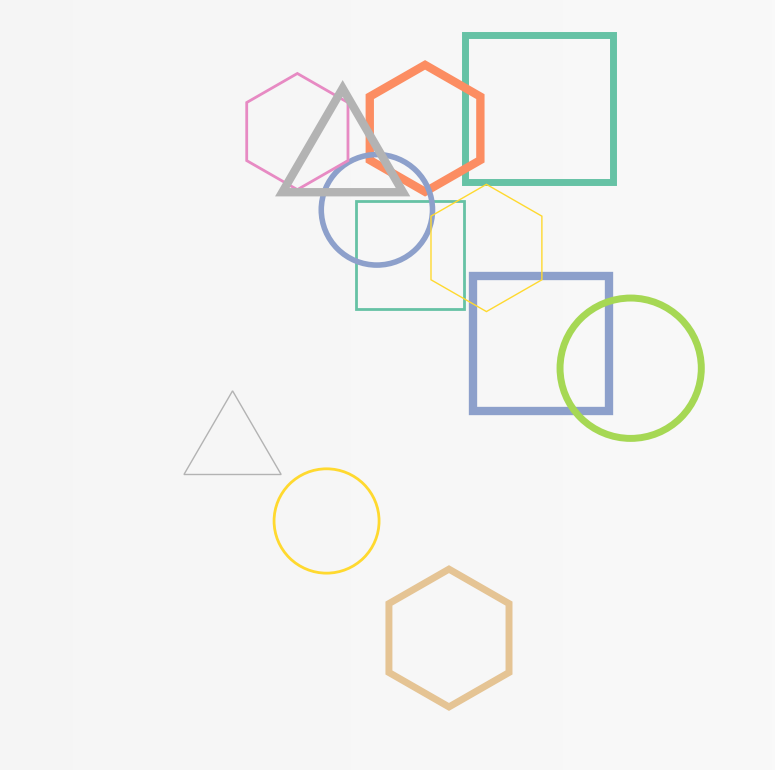[{"shape": "square", "thickness": 2.5, "radius": 0.48, "center": [0.695, 0.859]}, {"shape": "square", "thickness": 1, "radius": 0.35, "center": [0.529, 0.669]}, {"shape": "hexagon", "thickness": 3, "radius": 0.41, "center": [0.548, 0.833]}, {"shape": "circle", "thickness": 2, "radius": 0.36, "center": [0.486, 0.728]}, {"shape": "square", "thickness": 3, "radius": 0.44, "center": [0.698, 0.554]}, {"shape": "hexagon", "thickness": 1, "radius": 0.38, "center": [0.384, 0.829]}, {"shape": "circle", "thickness": 2.5, "radius": 0.46, "center": [0.814, 0.522]}, {"shape": "hexagon", "thickness": 0.5, "radius": 0.41, "center": [0.628, 0.678]}, {"shape": "circle", "thickness": 1, "radius": 0.34, "center": [0.421, 0.323]}, {"shape": "hexagon", "thickness": 2.5, "radius": 0.45, "center": [0.579, 0.171]}, {"shape": "triangle", "thickness": 3, "radius": 0.45, "center": [0.442, 0.795]}, {"shape": "triangle", "thickness": 0.5, "radius": 0.36, "center": [0.3, 0.42]}]